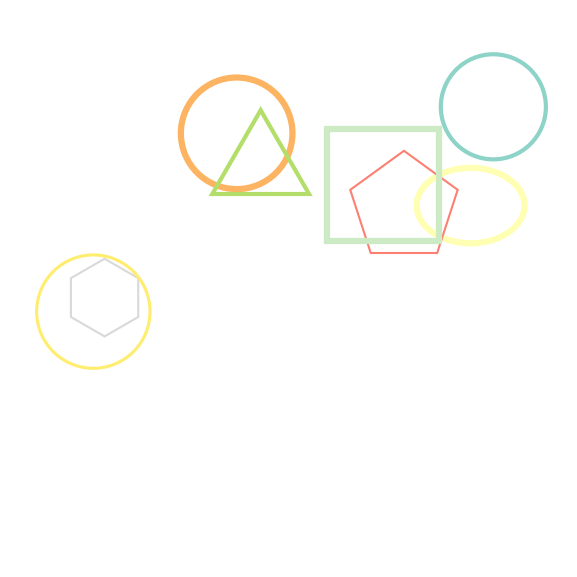[{"shape": "circle", "thickness": 2, "radius": 0.45, "center": [0.854, 0.814]}, {"shape": "oval", "thickness": 3, "radius": 0.47, "center": [0.815, 0.643]}, {"shape": "pentagon", "thickness": 1, "radius": 0.49, "center": [0.699, 0.64]}, {"shape": "circle", "thickness": 3, "radius": 0.48, "center": [0.41, 0.768]}, {"shape": "triangle", "thickness": 2, "radius": 0.48, "center": [0.451, 0.712]}, {"shape": "hexagon", "thickness": 1, "radius": 0.34, "center": [0.181, 0.484]}, {"shape": "square", "thickness": 3, "radius": 0.48, "center": [0.664, 0.679]}, {"shape": "circle", "thickness": 1.5, "radius": 0.49, "center": [0.162, 0.46]}]